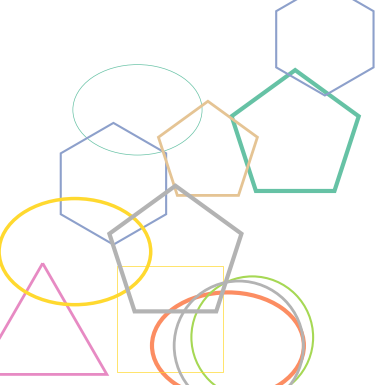[{"shape": "pentagon", "thickness": 3, "radius": 0.87, "center": [0.767, 0.644]}, {"shape": "oval", "thickness": 0.5, "radius": 0.84, "center": [0.357, 0.715]}, {"shape": "oval", "thickness": 3, "radius": 0.99, "center": [0.592, 0.102]}, {"shape": "hexagon", "thickness": 1.5, "radius": 0.79, "center": [0.295, 0.523]}, {"shape": "hexagon", "thickness": 1.5, "radius": 0.73, "center": [0.844, 0.898]}, {"shape": "triangle", "thickness": 2, "radius": 0.96, "center": [0.111, 0.124]}, {"shape": "circle", "thickness": 1.5, "radius": 0.79, "center": [0.655, 0.124]}, {"shape": "square", "thickness": 0.5, "radius": 0.69, "center": [0.441, 0.172]}, {"shape": "oval", "thickness": 2.5, "radius": 0.98, "center": [0.195, 0.346]}, {"shape": "pentagon", "thickness": 2, "radius": 0.68, "center": [0.54, 0.602]}, {"shape": "circle", "thickness": 2, "radius": 0.84, "center": [0.62, 0.102]}, {"shape": "pentagon", "thickness": 3, "radius": 0.9, "center": [0.456, 0.337]}]